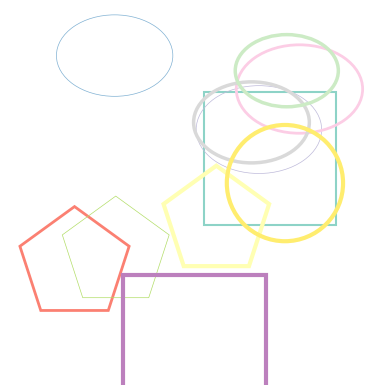[{"shape": "square", "thickness": 1.5, "radius": 0.86, "center": [0.702, 0.588]}, {"shape": "pentagon", "thickness": 3, "radius": 0.72, "center": [0.562, 0.425]}, {"shape": "oval", "thickness": 0.5, "radius": 0.81, "center": [0.672, 0.663]}, {"shape": "pentagon", "thickness": 2, "radius": 0.75, "center": [0.194, 0.314]}, {"shape": "oval", "thickness": 0.5, "radius": 0.76, "center": [0.298, 0.856]}, {"shape": "pentagon", "thickness": 0.5, "radius": 0.73, "center": [0.301, 0.345]}, {"shape": "oval", "thickness": 2, "radius": 0.82, "center": [0.778, 0.769]}, {"shape": "oval", "thickness": 2.5, "radius": 0.75, "center": [0.653, 0.682]}, {"shape": "square", "thickness": 3, "radius": 0.93, "center": [0.505, 0.101]}, {"shape": "oval", "thickness": 2.5, "radius": 0.67, "center": [0.745, 0.816]}, {"shape": "circle", "thickness": 3, "radius": 0.75, "center": [0.74, 0.524]}]